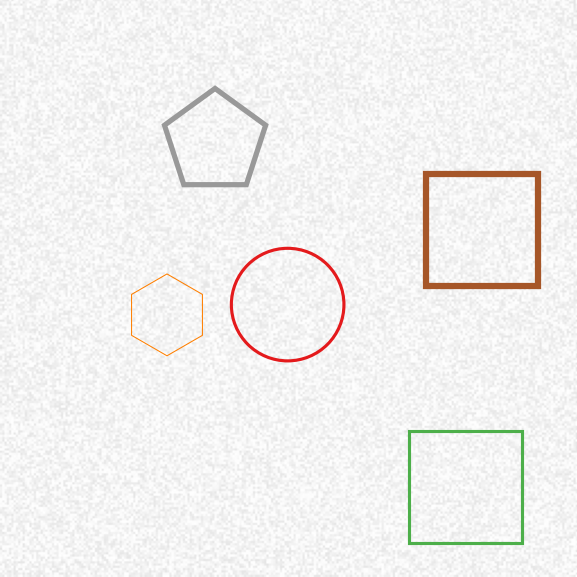[{"shape": "circle", "thickness": 1.5, "radius": 0.49, "center": [0.498, 0.472]}, {"shape": "square", "thickness": 1.5, "radius": 0.49, "center": [0.806, 0.156]}, {"shape": "hexagon", "thickness": 0.5, "radius": 0.35, "center": [0.289, 0.454]}, {"shape": "square", "thickness": 3, "radius": 0.49, "center": [0.834, 0.601]}, {"shape": "pentagon", "thickness": 2.5, "radius": 0.46, "center": [0.372, 0.754]}]